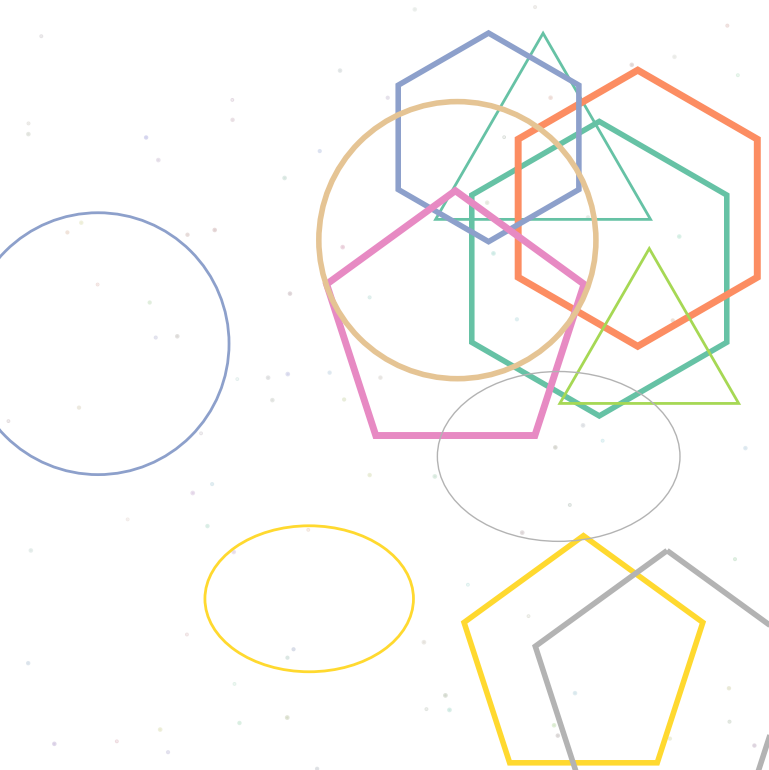[{"shape": "triangle", "thickness": 1, "radius": 0.81, "center": [0.705, 0.796]}, {"shape": "hexagon", "thickness": 2, "radius": 0.96, "center": [0.778, 0.651]}, {"shape": "hexagon", "thickness": 2.5, "radius": 0.9, "center": [0.828, 0.73]}, {"shape": "hexagon", "thickness": 2, "radius": 0.68, "center": [0.634, 0.822]}, {"shape": "circle", "thickness": 1, "radius": 0.85, "center": [0.127, 0.554]}, {"shape": "pentagon", "thickness": 2.5, "radius": 0.88, "center": [0.591, 0.577]}, {"shape": "triangle", "thickness": 1, "radius": 0.67, "center": [0.843, 0.543]}, {"shape": "pentagon", "thickness": 2, "radius": 0.82, "center": [0.758, 0.141]}, {"shape": "oval", "thickness": 1, "radius": 0.68, "center": [0.402, 0.222]}, {"shape": "circle", "thickness": 2, "radius": 0.9, "center": [0.594, 0.688]}, {"shape": "pentagon", "thickness": 2, "radius": 0.9, "center": [0.866, 0.105]}, {"shape": "oval", "thickness": 0.5, "radius": 0.79, "center": [0.726, 0.407]}]